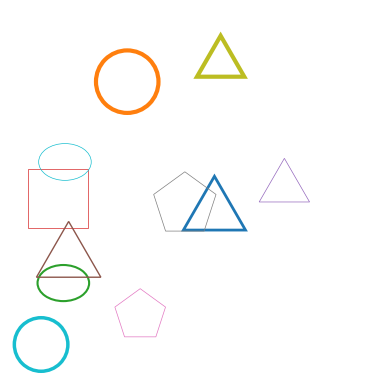[{"shape": "triangle", "thickness": 2, "radius": 0.47, "center": [0.557, 0.449]}, {"shape": "circle", "thickness": 3, "radius": 0.41, "center": [0.33, 0.788]}, {"shape": "oval", "thickness": 1.5, "radius": 0.34, "center": [0.164, 0.265]}, {"shape": "square", "thickness": 0.5, "radius": 0.39, "center": [0.151, 0.484]}, {"shape": "triangle", "thickness": 0.5, "radius": 0.38, "center": [0.739, 0.513]}, {"shape": "triangle", "thickness": 1, "radius": 0.48, "center": [0.178, 0.328]}, {"shape": "pentagon", "thickness": 0.5, "radius": 0.35, "center": [0.364, 0.181]}, {"shape": "pentagon", "thickness": 0.5, "radius": 0.43, "center": [0.48, 0.469]}, {"shape": "triangle", "thickness": 3, "radius": 0.35, "center": [0.573, 0.836]}, {"shape": "oval", "thickness": 0.5, "radius": 0.34, "center": [0.169, 0.579]}, {"shape": "circle", "thickness": 2.5, "radius": 0.35, "center": [0.107, 0.105]}]